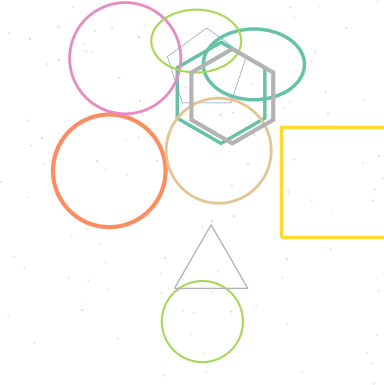[{"shape": "oval", "thickness": 2.5, "radius": 0.66, "center": [0.659, 0.833]}, {"shape": "hexagon", "thickness": 2.5, "radius": 0.66, "center": [0.574, 0.759]}, {"shape": "circle", "thickness": 3, "radius": 0.73, "center": [0.284, 0.556]}, {"shape": "pentagon", "thickness": 0.5, "radius": 0.54, "center": [0.537, 0.82]}, {"shape": "circle", "thickness": 2, "radius": 0.72, "center": [0.325, 0.849]}, {"shape": "circle", "thickness": 1.5, "radius": 0.53, "center": [0.526, 0.165]}, {"shape": "oval", "thickness": 1.5, "radius": 0.58, "center": [0.51, 0.893]}, {"shape": "square", "thickness": 2.5, "radius": 0.72, "center": [0.873, 0.527]}, {"shape": "circle", "thickness": 2, "radius": 0.68, "center": [0.568, 0.609]}, {"shape": "triangle", "thickness": 1, "radius": 0.55, "center": [0.548, 0.306]}, {"shape": "hexagon", "thickness": 3, "radius": 0.61, "center": [0.603, 0.75]}]